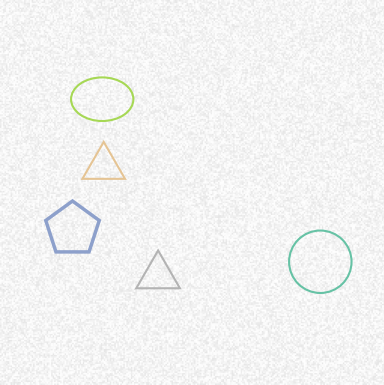[{"shape": "circle", "thickness": 1.5, "radius": 0.41, "center": [0.832, 0.32]}, {"shape": "pentagon", "thickness": 2.5, "radius": 0.37, "center": [0.188, 0.405]}, {"shape": "oval", "thickness": 1.5, "radius": 0.4, "center": [0.266, 0.742]}, {"shape": "triangle", "thickness": 1.5, "radius": 0.32, "center": [0.269, 0.567]}, {"shape": "triangle", "thickness": 1.5, "radius": 0.33, "center": [0.411, 0.284]}]